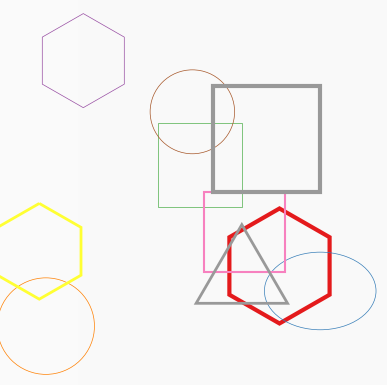[{"shape": "hexagon", "thickness": 3, "radius": 0.75, "center": [0.721, 0.309]}, {"shape": "oval", "thickness": 0.5, "radius": 0.72, "center": [0.826, 0.244]}, {"shape": "square", "thickness": 0.5, "radius": 0.54, "center": [0.516, 0.572]}, {"shape": "hexagon", "thickness": 0.5, "radius": 0.61, "center": [0.215, 0.843]}, {"shape": "circle", "thickness": 0.5, "radius": 0.63, "center": [0.118, 0.153]}, {"shape": "hexagon", "thickness": 2, "radius": 0.62, "center": [0.101, 0.347]}, {"shape": "circle", "thickness": 0.5, "radius": 0.54, "center": [0.496, 0.71]}, {"shape": "square", "thickness": 1.5, "radius": 0.52, "center": [0.632, 0.397]}, {"shape": "triangle", "thickness": 2, "radius": 0.68, "center": [0.624, 0.28]}, {"shape": "square", "thickness": 3, "radius": 0.69, "center": [0.687, 0.64]}]